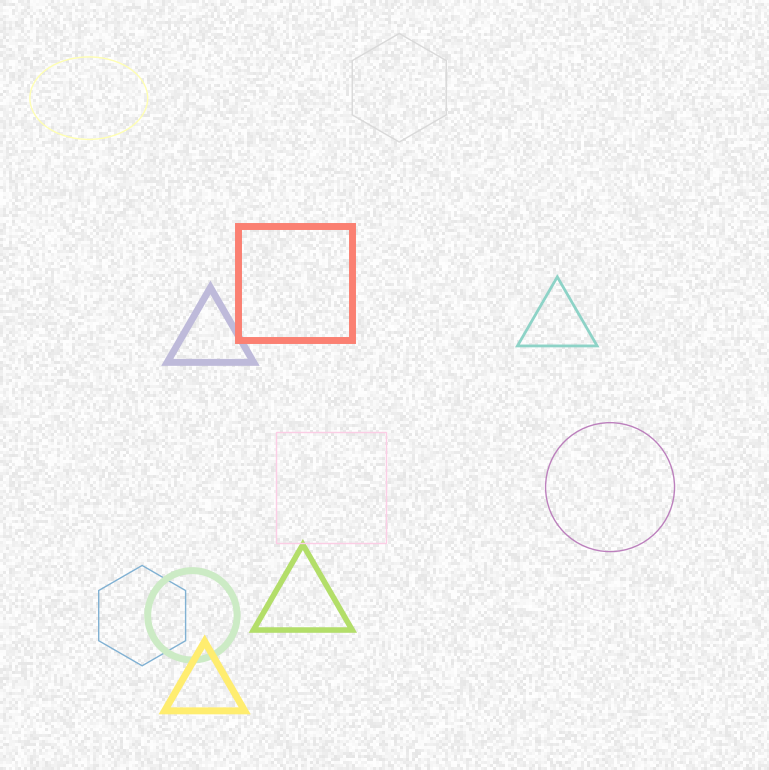[{"shape": "triangle", "thickness": 1, "radius": 0.3, "center": [0.724, 0.581]}, {"shape": "oval", "thickness": 0.5, "radius": 0.38, "center": [0.115, 0.873]}, {"shape": "triangle", "thickness": 2.5, "radius": 0.32, "center": [0.273, 0.562]}, {"shape": "square", "thickness": 2.5, "radius": 0.37, "center": [0.383, 0.633]}, {"shape": "hexagon", "thickness": 0.5, "radius": 0.33, "center": [0.185, 0.2]}, {"shape": "triangle", "thickness": 2, "radius": 0.37, "center": [0.393, 0.219]}, {"shape": "square", "thickness": 0.5, "radius": 0.36, "center": [0.43, 0.367]}, {"shape": "hexagon", "thickness": 0.5, "radius": 0.35, "center": [0.519, 0.886]}, {"shape": "circle", "thickness": 0.5, "radius": 0.42, "center": [0.792, 0.367]}, {"shape": "circle", "thickness": 2.5, "radius": 0.29, "center": [0.25, 0.201]}, {"shape": "triangle", "thickness": 2.5, "radius": 0.3, "center": [0.266, 0.107]}]